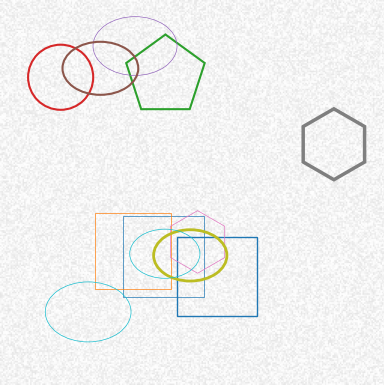[{"shape": "square", "thickness": 0.5, "radius": 0.53, "center": [0.424, 0.335]}, {"shape": "square", "thickness": 1, "radius": 0.52, "center": [0.565, 0.282]}, {"shape": "square", "thickness": 0.5, "radius": 0.5, "center": [0.345, 0.348]}, {"shape": "pentagon", "thickness": 1.5, "radius": 0.54, "center": [0.43, 0.803]}, {"shape": "circle", "thickness": 1.5, "radius": 0.42, "center": [0.158, 0.799]}, {"shape": "oval", "thickness": 0.5, "radius": 0.55, "center": [0.351, 0.88]}, {"shape": "oval", "thickness": 1.5, "radius": 0.49, "center": [0.261, 0.823]}, {"shape": "hexagon", "thickness": 0.5, "radius": 0.41, "center": [0.513, 0.372]}, {"shape": "hexagon", "thickness": 2.5, "radius": 0.46, "center": [0.867, 0.625]}, {"shape": "oval", "thickness": 2, "radius": 0.48, "center": [0.494, 0.337]}, {"shape": "oval", "thickness": 0.5, "radius": 0.46, "center": [0.428, 0.341]}, {"shape": "oval", "thickness": 0.5, "radius": 0.56, "center": [0.229, 0.19]}]